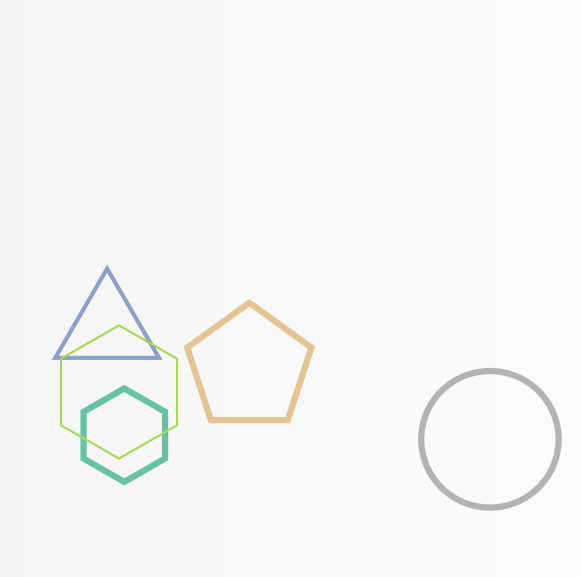[{"shape": "hexagon", "thickness": 3, "radius": 0.4, "center": [0.214, 0.246]}, {"shape": "triangle", "thickness": 2, "radius": 0.51, "center": [0.184, 0.431]}, {"shape": "hexagon", "thickness": 1, "radius": 0.58, "center": [0.205, 0.32]}, {"shape": "pentagon", "thickness": 3, "radius": 0.56, "center": [0.429, 0.362]}, {"shape": "circle", "thickness": 3, "radius": 0.59, "center": [0.843, 0.238]}]